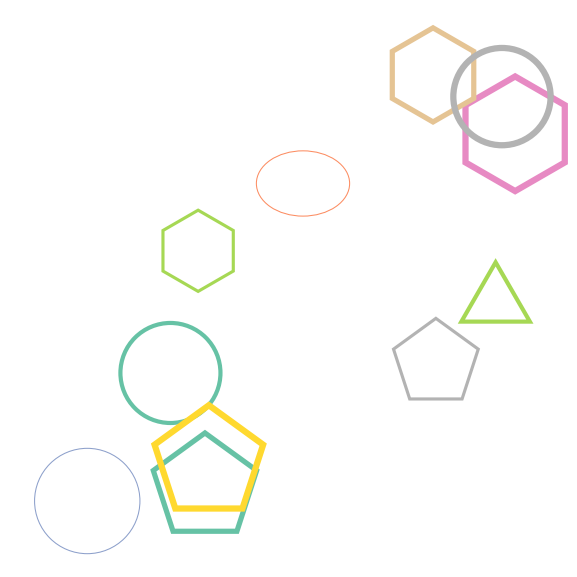[{"shape": "pentagon", "thickness": 2.5, "radius": 0.47, "center": [0.355, 0.155]}, {"shape": "circle", "thickness": 2, "radius": 0.43, "center": [0.295, 0.353]}, {"shape": "oval", "thickness": 0.5, "radius": 0.4, "center": [0.525, 0.681]}, {"shape": "circle", "thickness": 0.5, "radius": 0.46, "center": [0.151, 0.132]}, {"shape": "hexagon", "thickness": 3, "radius": 0.5, "center": [0.892, 0.767]}, {"shape": "triangle", "thickness": 2, "radius": 0.34, "center": [0.858, 0.476]}, {"shape": "hexagon", "thickness": 1.5, "radius": 0.35, "center": [0.343, 0.565]}, {"shape": "pentagon", "thickness": 3, "radius": 0.49, "center": [0.362, 0.199]}, {"shape": "hexagon", "thickness": 2.5, "radius": 0.41, "center": [0.75, 0.869]}, {"shape": "pentagon", "thickness": 1.5, "radius": 0.39, "center": [0.755, 0.371]}, {"shape": "circle", "thickness": 3, "radius": 0.42, "center": [0.869, 0.832]}]